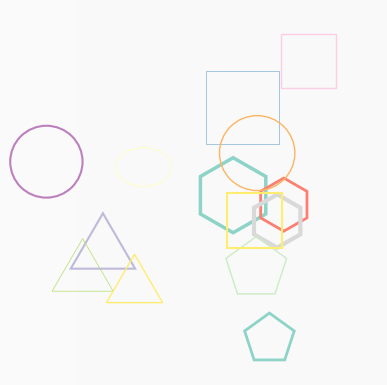[{"shape": "hexagon", "thickness": 2.5, "radius": 0.49, "center": [0.602, 0.493]}, {"shape": "pentagon", "thickness": 2, "radius": 0.34, "center": [0.695, 0.12]}, {"shape": "oval", "thickness": 0.5, "radius": 0.36, "center": [0.371, 0.566]}, {"shape": "triangle", "thickness": 1.5, "radius": 0.48, "center": [0.266, 0.35]}, {"shape": "hexagon", "thickness": 2, "radius": 0.35, "center": [0.732, 0.469]}, {"shape": "square", "thickness": 0.5, "radius": 0.47, "center": [0.626, 0.721]}, {"shape": "circle", "thickness": 1, "radius": 0.49, "center": [0.664, 0.602]}, {"shape": "triangle", "thickness": 0.5, "radius": 0.46, "center": [0.213, 0.289]}, {"shape": "square", "thickness": 1, "radius": 0.36, "center": [0.796, 0.841]}, {"shape": "hexagon", "thickness": 3, "radius": 0.35, "center": [0.715, 0.426]}, {"shape": "circle", "thickness": 1.5, "radius": 0.47, "center": [0.12, 0.58]}, {"shape": "pentagon", "thickness": 1, "radius": 0.41, "center": [0.661, 0.303]}, {"shape": "square", "thickness": 1.5, "radius": 0.36, "center": [0.658, 0.427]}, {"shape": "triangle", "thickness": 1, "radius": 0.42, "center": [0.347, 0.256]}]